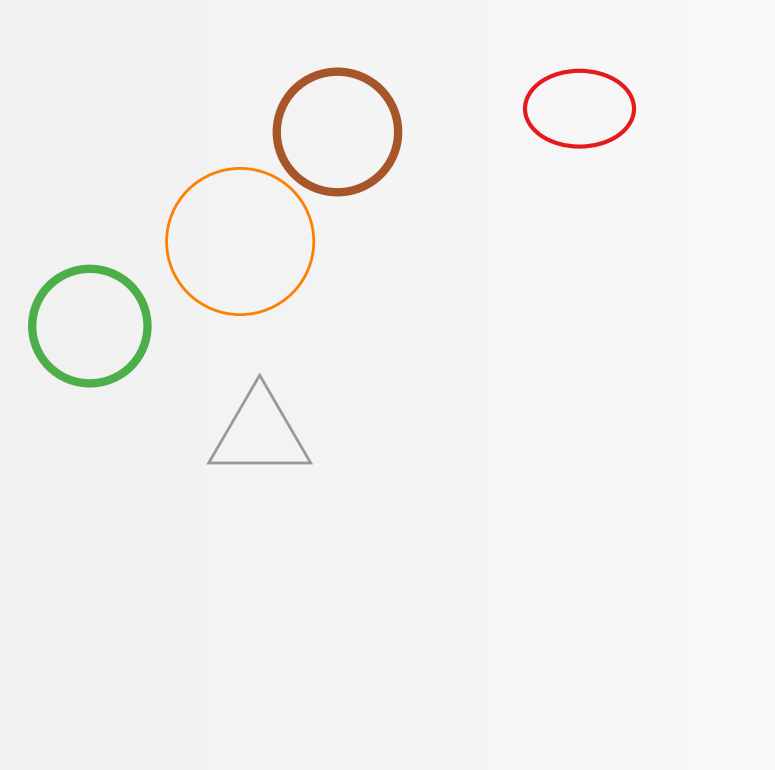[{"shape": "oval", "thickness": 1.5, "radius": 0.35, "center": [0.748, 0.859]}, {"shape": "circle", "thickness": 3, "radius": 0.37, "center": [0.116, 0.577]}, {"shape": "circle", "thickness": 1, "radius": 0.47, "center": [0.31, 0.686]}, {"shape": "circle", "thickness": 3, "radius": 0.39, "center": [0.435, 0.829]}, {"shape": "triangle", "thickness": 1, "radius": 0.38, "center": [0.335, 0.437]}]